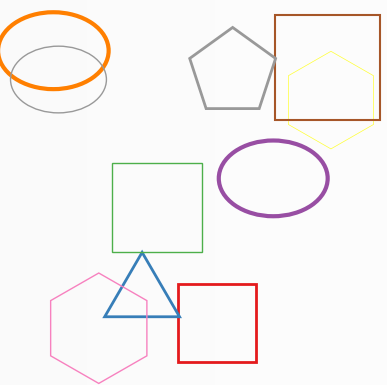[{"shape": "square", "thickness": 2, "radius": 0.5, "center": [0.559, 0.161]}, {"shape": "triangle", "thickness": 2, "radius": 0.56, "center": [0.367, 0.233]}, {"shape": "square", "thickness": 1, "radius": 0.58, "center": [0.405, 0.462]}, {"shape": "oval", "thickness": 3, "radius": 0.7, "center": [0.705, 0.537]}, {"shape": "oval", "thickness": 3, "radius": 0.71, "center": [0.138, 0.868]}, {"shape": "hexagon", "thickness": 0.5, "radius": 0.63, "center": [0.854, 0.74]}, {"shape": "square", "thickness": 1.5, "radius": 0.68, "center": [0.846, 0.825]}, {"shape": "hexagon", "thickness": 1, "radius": 0.72, "center": [0.255, 0.147]}, {"shape": "oval", "thickness": 1, "radius": 0.62, "center": [0.151, 0.793]}, {"shape": "pentagon", "thickness": 2, "radius": 0.58, "center": [0.6, 0.812]}]